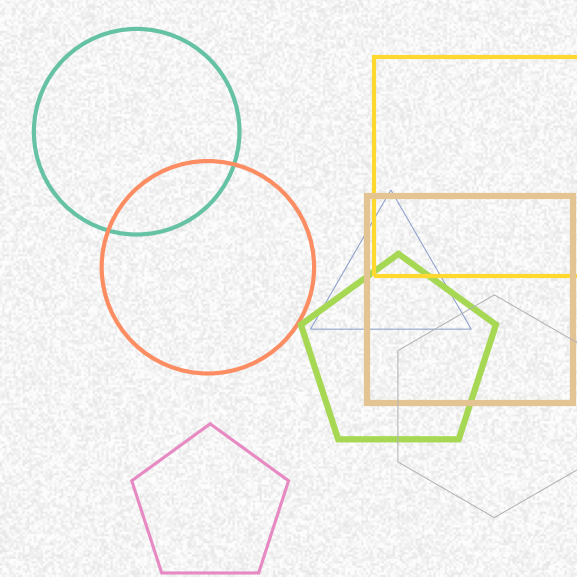[{"shape": "circle", "thickness": 2, "radius": 0.89, "center": [0.237, 0.771]}, {"shape": "circle", "thickness": 2, "radius": 0.92, "center": [0.36, 0.536]}, {"shape": "triangle", "thickness": 0.5, "radius": 0.8, "center": [0.677, 0.51]}, {"shape": "pentagon", "thickness": 1.5, "radius": 0.71, "center": [0.364, 0.122]}, {"shape": "pentagon", "thickness": 3, "radius": 0.89, "center": [0.69, 0.382]}, {"shape": "square", "thickness": 2, "radius": 0.95, "center": [0.838, 0.712]}, {"shape": "square", "thickness": 3, "radius": 0.89, "center": [0.814, 0.48]}, {"shape": "hexagon", "thickness": 0.5, "radius": 0.96, "center": [0.856, 0.296]}]